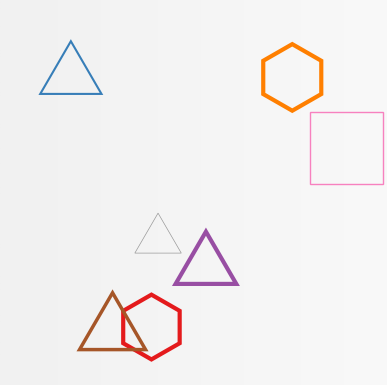[{"shape": "hexagon", "thickness": 3, "radius": 0.42, "center": [0.391, 0.151]}, {"shape": "triangle", "thickness": 1.5, "radius": 0.46, "center": [0.183, 0.802]}, {"shape": "triangle", "thickness": 3, "radius": 0.45, "center": [0.531, 0.308]}, {"shape": "hexagon", "thickness": 3, "radius": 0.43, "center": [0.754, 0.799]}, {"shape": "triangle", "thickness": 2.5, "radius": 0.49, "center": [0.29, 0.141]}, {"shape": "square", "thickness": 1, "radius": 0.47, "center": [0.894, 0.617]}, {"shape": "triangle", "thickness": 0.5, "radius": 0.35, "center": [0.408, 0.377]}]